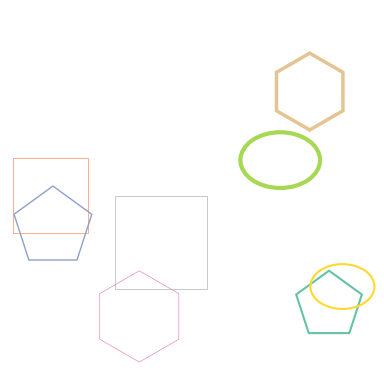[{"shape": "pentagon", "thickness": 1.5, "radius": 0.45, "center": [0.855, 0.207]}, {"shape": "square", "thickness": 0.5, "radius": 0.48, "center": [0.132, 0.492]}, {"shape": "pentagon", "thickness": 1, "radius": 0.53, "center": [0.137, 0.411]}, {"shape": "hexagon", "thickness": 0.5, "radius": 0.59, "center": [0.362, 0.178]}, {"shape": "oval", "thickness": 3, "radius": 0.52, "center": [0.728, 0.584]}, {"shape": "oval", "thickness": 1.5, "radius": 0.42, "center": [0.889, 0.256]}, {"shape": "hexagon", "thickness": 2.5, "radius": 0.5, "center": [0.804, 0.762]}, {"shape": "square", "thickness": 0.5, "radius": 0.6, "center": [0.419, 0.37]}]